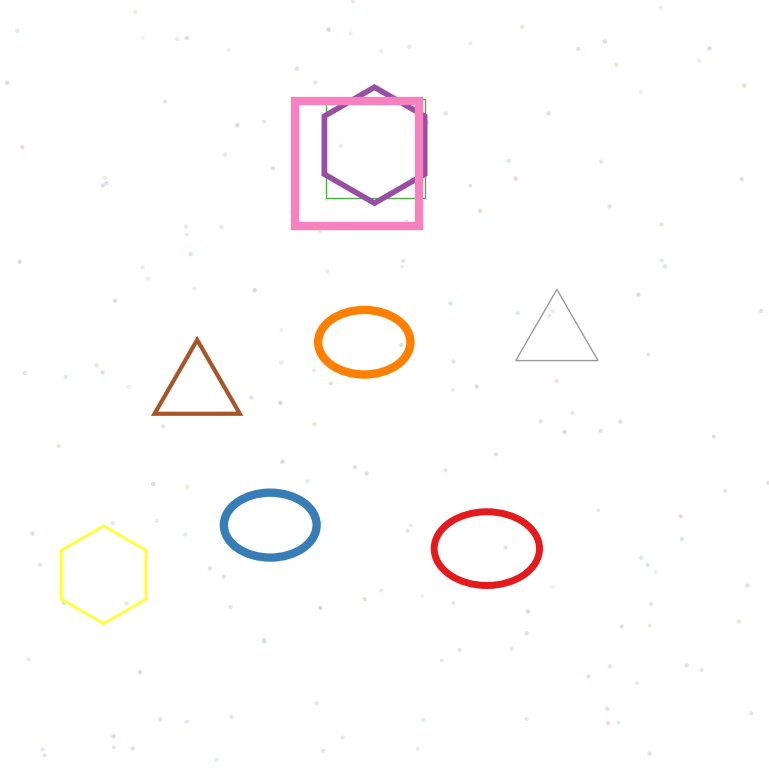[{"shape": "oval", "thickness": 2.5, "radius": 0.34, "center": [0.632, 0.287]}, {"shape": "oval", "thickness": 3, "radius": 0.3, "center": [0.351, 0.318]}, {"shape": "square", "thickness": 0.5, "radius": 0.32, "center": [0.488, 0.807]}, {"shape": "hexagon", "thickness": 2, "radius": 0.38, "center": [0.486, 0.811]}, {"shape": "oval", "thickness": 3, "radius": 0.3, "center": [0.473, 0.556]}, {"shape": "hexagon", "thickness": 1, "radius": 0.32, "center": [0.135, 0.254]}, {"shape": "triangle", "thickness": 1.5, "radius": 0.32, "center": [0.256, 0.495]}, {"shape": "square", "thickness": 3, "radius": 0.4, "center": [0.463, 0.787]}, {"shape": "triangle", "thickness": 0.5, "radius": 0.31, "center": [0.723, 0.563]}]